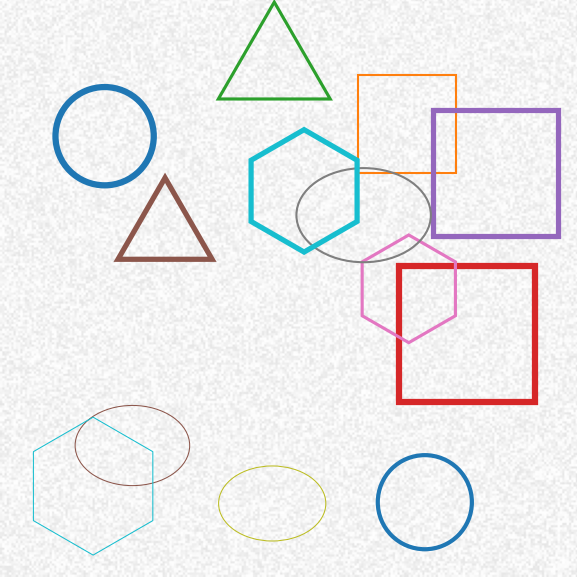[{"shape": "circle", "thickness": 2, "radius": 0.41, "center": [0.736, 0.13]}, {"shape": "circle", "thickness": 3, "radius": 0.43, "center": [0.181, 0.763]}, {"shape": "square", "thickness": 1, "radius": 0.42, "center": [0.704, 0.784]}, {"shape": "triangle", "thickness": 1.5, "radius": 0.56, "center": [0.475, 0.884]}, {"shape": "square", "thickness": 3, "radius": 0.59, "center": [0.808, 0.42]}, {"shape": "square", "thickness": 2.5, "radius": 0.54, "center": [0.858, 0.7]}, {"shape": "triangle", "thickness": 2.5, "radius": 0.47, "center": [0.286, 0.597]}, {"shape": "oval", "thickness": 0.5, "radius": 0.5, "center": [0.229, 0.228]}, {"shape": "hexagon", "thickness": 1.5, "radius": 0.47, "center": [0.708, 0.499]}, {"shape": "oval", "thickness": 1, "radius": 0.58, "center": [0.63, 0.627]}, {"shape": "oval", "thickness": 0.5, "radius": 0.46, "center": [0.471, 0.127]}, {"shape": "hexagon", "thickness": 2.5, "radius": 0.53, "center": [0.527, 0.669]}, {"shape": "hexagon", "thickness": 0.5, "radius": 0.6, "center": [0.161, 0.157]}]